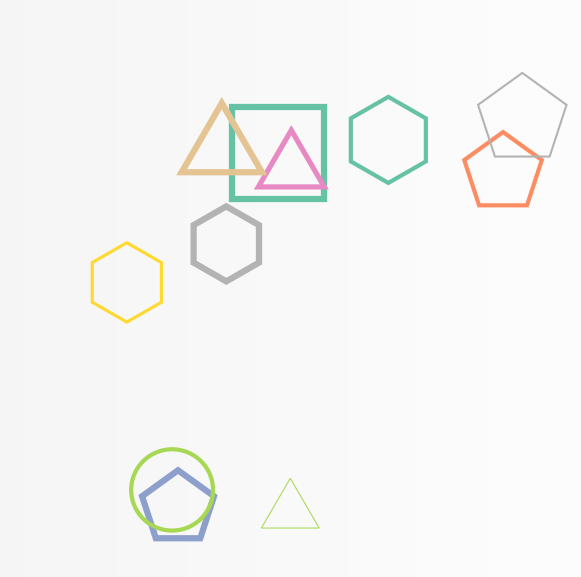[{"shape": "square", "thickness": 3, "radius": 0.4, "center": [0.478, 0.734]}, {"shape": "hexagon", "thickness": 2, "radius": 0.37, "center": [0.668, 0.757]}, {"shape": "pentagon", "thickness": 2, "radius": 0.35, "center": [0.865, 0.7]}, {"shape": "pentagon", "thickness": 3, "radius": 0.33, "center": [0.306, 0.12]}, {"shape": "triangle", "thickness": 2.5, "radius": 0.33, "center": [0.501, 0.708]}, {"shape": "triangle", "thickness": 0.5, "radius": 0.29, "center": [0.499, 0.113]}, {"shape": "circle", "thickness": 2, "radius": 0.35, "center": [0.296, 0.151]}, {"shape": "hexagon", "thickness": 1.5, "radius": 0.34, "center": [0.218, 0.51]}, {"shape": "triangle", "thickness": 3, "radius": 0.4, "center": [0.382, 0.741]}, {"shape": "hexagon", "thickness": 3, "radius": 0.32, "center": [0.389, 0.577]}, {"shape": "pentagon", "thickness": 1, "radius": 0.4, "center": [0.899, 0.793]}]